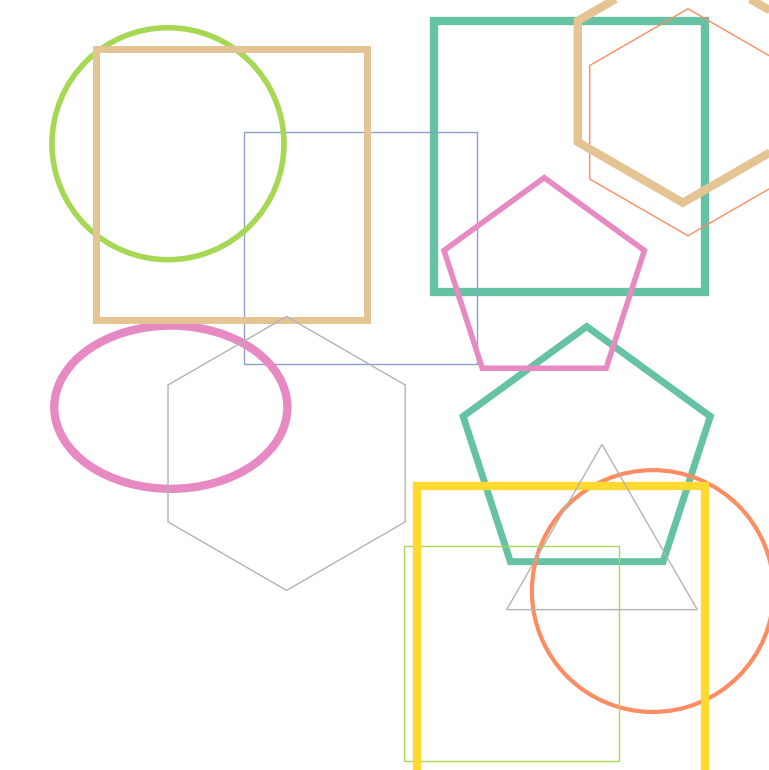[{"shape": "square", "thickness": 3, "radius": 0.88, "center": [0.739, 0.797]}, {"shape": "pentagon", "thickness": 2.5, "radius": 0.84, "center": [0.762, 0.407]}, {"shape": "circle", "thickness": 1.5, "radius": 0.79, "center": [0.848, 0.232]}, {"shape": "hexagon", "thickness": 0.5, "radius": 0.74, "center": [0.893, 0.841]}, {"shape": "square", "thickness": 0.5, "radius": 0.76, "center": [0.468, 0.678]}, {"shape": "oval", "thickness": 3, "radius": 0.76, "center": [0.222, 0.471]}, {"shape": "pentagon", "thickness": 2, "radius": 0.68, "center": [0.707, 0.632]}, {"shape": "square", "thickness": 0.5, "radius": 0.7, "center": [0.665, 0.152]}, {"shape": "circle", "thickness": 2, "radius": 0.75, "center": [0.218, 0.813]}, {"shape": "square", "thickness": 3, "radius": 0.94, "center": [0.728, 0.182]}, {"shape": "square", "thickness": 2.5, "radius": 0.88, "center": [0.3, 0.76]}, {"shape": "hexagon", "thickness": 3, "radius": 0.79, "center": [0.887, 0.894]}, {"shape": "hexagon", "thickness": 0.5, "radius": 0.89, "center": [0.372, 0.411]}, {"shape": "triangle", "thickness": 0.5, "radius": 0.71, "center": [0.782, 0.28]}]